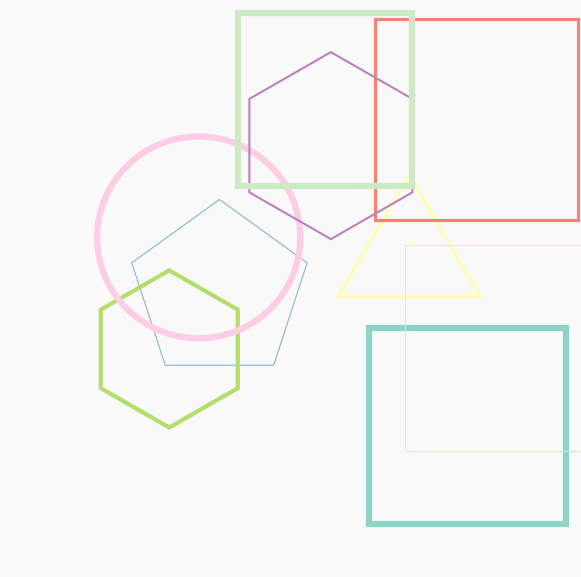[{"shape": "square", "thickness": 3, "radius": 0.85, "center": [0.804, 0.262]}, {"shape": "triangle", "thickness": 1.5, "radius": 0.7, "center": [0.704, 0.556]}, {"shape": "square", "thickness": 1.5, "radius": 0.87, "center": [0.82, 0.792]}, {"shape": "pentagon", "thickness": 0.5, "radius": 0.79, "center": [0.378, 0.495]}, {"shape": "hexagon", "thickness": 2, "radius": 0.68, "center": [0.291, 0.395]}, {"shape": "circle", "thickness": 3, "radius": 0.87, "center": [0.342, 0.588]}, {"shape": "hexagon", "thickness": 1, "radius": 0.81, "center": [0.569, 0.747]}, {"shape": "square", "thickness": 3, "radius": 0.75, "center": [0.559, 0.827]}, {"shape": "square", "thickness": 0.5, "radius": 0.89, "center": [0.875, 0.397]}]